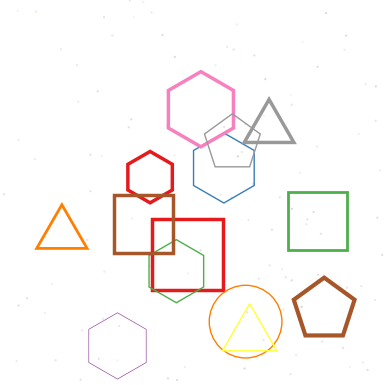[{"shape": "hexagon", "thickness": 2.5, "radius": 0.33, "center": [0.39, 0.54]}, {"shape": "square", "thickness": 2.5, "radius": 0.46, "center": [0.486, 0.339]}, {"shape": "hexagon", "thickness": 1, "radius": 0.45, "center": [0.581, 0.564]}, {"shape": "hexagon", "thickness": 1, "radius": 0.41, "center": [0.458, 0.296]}, {"shape": "square", "thickness": 2, "radius": 0.38, "center": [0.825, 0.426]}, {"shape": "hexagon", "thickness": 0.5, "radius": 0.43, "center": [0.305, 0.102]}, {"shape": "circle", "thickness": 1, "radius": 0.47, "center": [0.638, 0.165]}, {"shape": "triangle", "thickness": 2, "radius": 0.38, "center": [0.161, 0.393]}, {"shape": "triangle", "thickness": 1, "radius": 0.41, "center": [0.648, 0.13]}, {"shape": "pentagon", "thickness": 3, "radius": 0.41, "center": [0.842, 0.196]}, {"shape": "square", "thickness": 2.5, "radius": 0.38, "center": [0.373, 0.419]}, {"shape": "hexagon", "thickness": 2.5, "radius": 0.49, "center": [0.522, 0.716]}, {"shape": "pentagon", "thickness": 1, "radius": 0.38, "center": [0.604, 0.628]}, {"shape": "triangle", "thickness": 2.5, "radius": 0.37, "center": [0.699, 0.667]}]